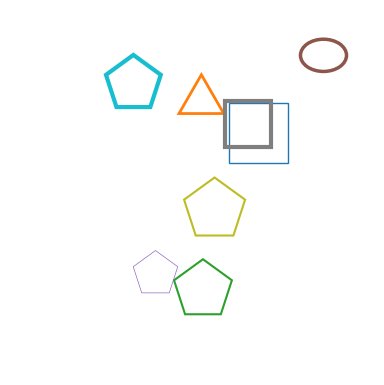[{"shape": "square", "thickness": 1, "radius": 0.38, "center": [0.671, 0.654]}, {"shape": "triangle", "thickness": 2, "radius": 0.34, "center": [0.523, 0.739]}, {"shape": "pentagon", "thickness": 1.5, "radius": 0.39, "center": [0.527, 0.248]}, {"shape": "pentagon", "thickness": 0.5, "radius": 0.3, "center": [0.404, 0.288]}, {"shape": "oval", "thickness": 2.5, "radius": 0.3, "center": [0.84, 0.856]}, {"shape": "square", "thickness": 3, "radius": 0.3, "center": [0.643, 0.678]}, {"shape": "pentagon", "thickness": 1.5, "radius": 0.42, "center": [0.557, 0.456]}, {"shape": "pentagon", "thickness": 3, "radius": 0.37, "center": [0.346, 0.782]}]